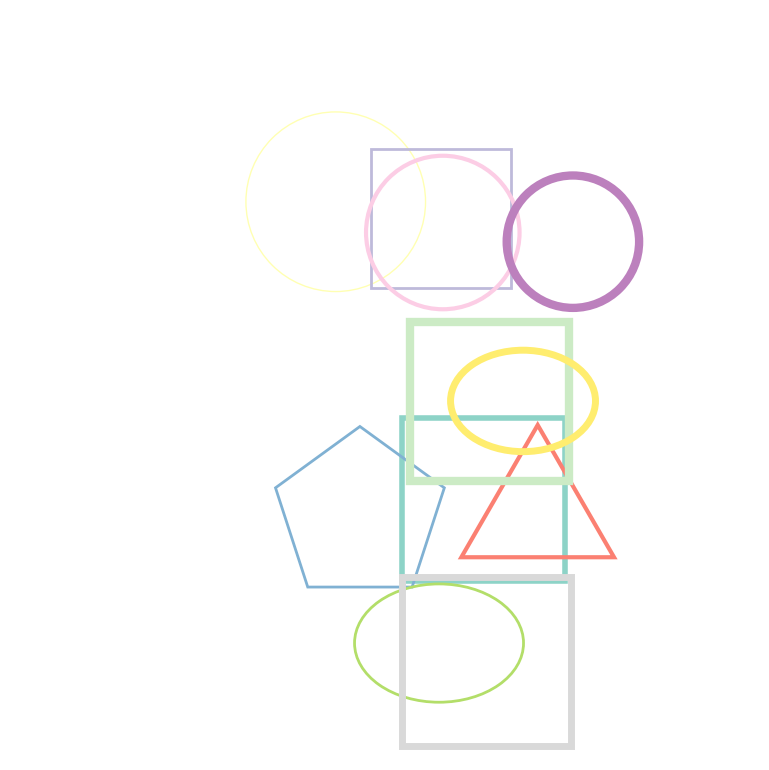[{"shape": "square", "thickness": 2, "radius": 0.53, "center": [0.627, 0.351]}, {"shape": "circle", "thickness": 0.5, "radius": 0.58, "center": [0.436, 0.738]}, {"shape": "square", "thickness": 1, "radius": 0.45, "center": [0.572, 0.716]}, {"shape": "triangle", "thickness": 1.5, "radius": 0.57, "center": [0.698, 0.334]}, {"shape": "pentagon", "thickness": 1, "radius": 0.58, "center": [0.467, 0.331]}, {"shape": "oval", "thickness": 1, "radius": 0.55, "center": [0.57, 0.165]}, {"shape": "circle", "thickness": 1.5, "radius": 0.5, "center": [0.575, 0.698]}, {"shape": "square", "thickness": 2.5, "radius": 0.55, "center": [0.631, 0.141]}, {"shape": "circle", "thickness": 3, "radius": 0.43, "center": [0.744, 0.686]}, {"shape": "square", "thickness": 3, "radius": 0.52, "center": [0.636, 0.478]}, {"shape": "oval", "thickness": 2.5, "radius": 0.47, "center": [0.679, 0.479]}]